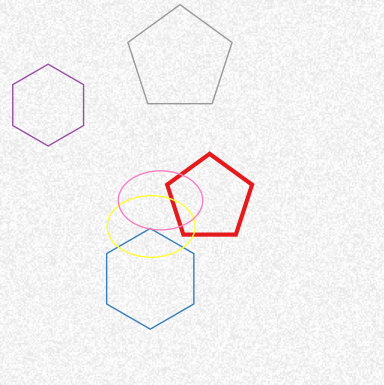[{"shape": "pentagon", "thickness": 3, "radius": 0.58, "center": [0.544, 0.484]}, {"shape": "hexagon", "thickness": 1, "radius": 0.65, "center": [0.39, 0.276]}, {"shape": "hexagon", "thickness": 1, "radius": 0.53, "center": [0.125, 0.727]}, {"shape": "oval", "thickness": 1, "radius": 0.57, "center": [0.393, 0.412]}, {"shape": "oval", "thickness": 1, "radius": 0.55, "center": [0.417, 0.48]}, {"shape": "pentagon", "thickness": 1, "radius": 0.71, "center": [0.467, 0.846]}]